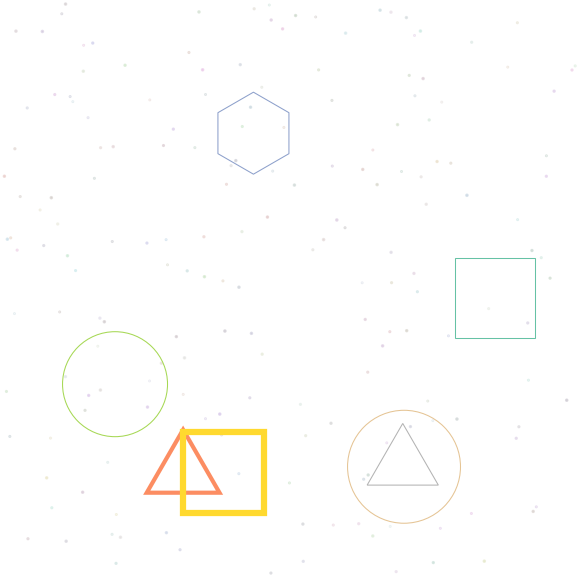[{"shape": "square", "thickness": 0.5, "radius": 0.35, "center": [0.857, 0.484]}, {"shape": "triangle", "thickness": 2, "radius": 0.36, "center": [0.317, 0.182]}, {"shape": "hexagon", "thickness": 0.5, "radius": 0.35, "center": [0.439, 0.769]}, {"shape": "circle", "thickness": 0.5, "radius": 0.45, "center": [0.199, 0.334]}, {"shape": "square", "thickness": 3, "radius": 0.35, "center": [0.386, 0.181]}, {"shape": "circle", "thickness": 0.5, "radius": 0.49, "center": [0.7, 0.191]}, {"shape": "triangle", "thickness": 0.5, "radius": 0.36, "center": [0.697, 0.195]}]